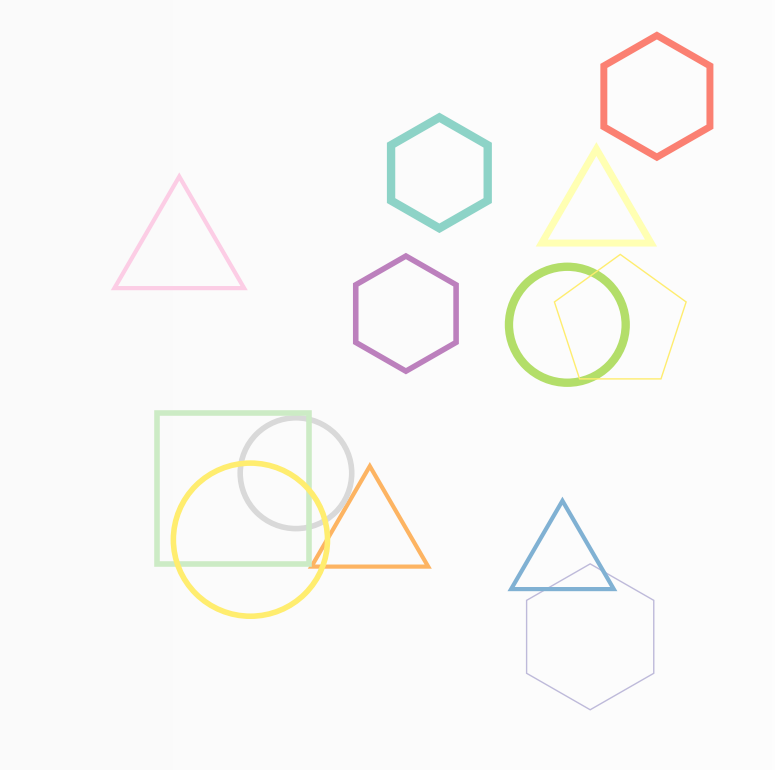[{"shape": "hexagon", "thickness": 3, "radius": 0.36, "center": [0.567, 0.776]}, {"shape": "triangle", "thickness": 2.5, "radius": 0.41, "center": [0.77, 0.725]}, {"shape": "hexagon", "thickness": 0.5, "radius": 0.47, "center": [0.762, 0.173]}, {"shape": "hexagon", "thickness": 2.5, "radius": 0.4, "center": [0.848, 0.875]}, {"shape": "triangle", "thickness": 1.5, "radius": 0.38, "center": [0.726, 0.273]}, {"shape": "triangle", "thickness": 1.5, "radius": 0.43, "center": [0.477, 0.308]}, {"shape": "circle", "thickness": 3, "radius": 0.38, "center": [0.732, 0.578]}, {"shape": "triangle", "thickness": 1.5, "radius": 0.48, "center": [0.231, 0.674]}, {"shape": "circle", "thickness": 2, "radius": 0.36, "center": [0.382, 0.385]}, {"shape": "hexagon", "thickness": 2, "radius": 0.37, "center": [0.524, 0.593]}, {"shape": "square", "thickness": 2, "radius": 0.49, "center": [0.301, 0.366]}, {"shape": "circle", "thickness": 2, "radius": 0.5, "center": [0.323, 0.299]}, {"shape": "pentagon", "thickness": 0.5, "radius": 0.45, "center": [0.8, 0.58]}]